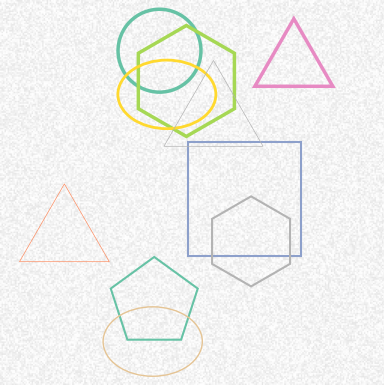[{"shape": "pentagon", "thickness": 1.5, "radius": 0.59, "center": [0.401, 0.214]}, {"shape": "circle", "thickness": 2.5, "radius": 0.54, "center": [0.414, 0.868]}, {"shape": "triangle", "thickness": 0.5, "radius": 0.67, "center": [0.167, 0.388]}, {"shape": "square", "thickness": 1.5, "radius": 0.74, "center": [0.635, 0.483]}, {"shape": "triangle", "thickness": 2.5, "radius": 0.58, "center": [0.763, 0.834]}, {"shape": "hexagon", "thickness": 2.5, "radius": 0.72, "center": [0.484, 0.79]}, {"shape": "oval", "thickness": 2, "radius": 0.64, "center": [0.433, 0.755]}, {"shape": "oval", "thickness": 1, "radius": 0.64, "center": [0.397, 0.113]}, {"shape": "hexagon", "thickness": 1.5, "radius": 0.58, "center": [0.652, 0.373]}, {"shape": "triangle", "thickness": 0.5, "radius": 0.74, "center": [0.555, 0.694]}]